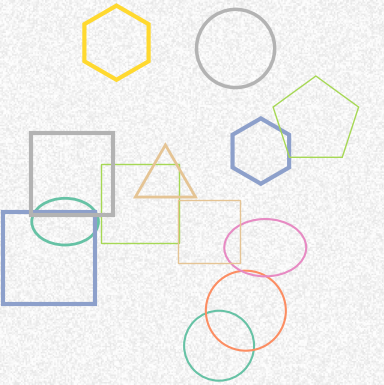[{"shape": "oval", "thickness": 2, "radius": 0.43, "center": [0.169, 0.424]}, {"shape": "circle", "thickness": 1.5, "radius": 0.45, "center": [0.569, 0.102]}, {"shape": "circle", "thickness": 1.5, "radius": 0.52, "center": [0.639, 0.193]}, {"shape": "square", "thickness": 3, "radius": 0.6, "center": [0.126, 0.33]}, {"shape": "hexagon", "thickness": 3, "radius": 0.42, "center": [0.678, 0.608]}, {"shape": "oval", "thickness": 1.5, "radius": 0.53, "center": [0.689, 0.357]}, {"shape": "square", "thickness": 1, "radius": 0.51, "center": [0.364, 0.472]}, {"shape": "pentagon", "thickness": 1, "radius": 0.58, "center": [0.82, 0.686]}, {"shape": "hexagon", "thickness": 3, "radius": 0.48, "center": [0.303, 0.889]}, {"shape": "square", "thickness": 1, "radius": 0.41, "center": [0.543, 0.399]}, {"shape": "triangle", "thickness": 2, "radius": 0.45, "center": [0.43, 0.533]}, {"shape": "square", "thickness": 3, "radius": 0.53, "center": [0.186, 0.549]}, {"shape": "circle", "thickness": 2.5, "radius": 0.51, "center": [0.612, 0.874]}]